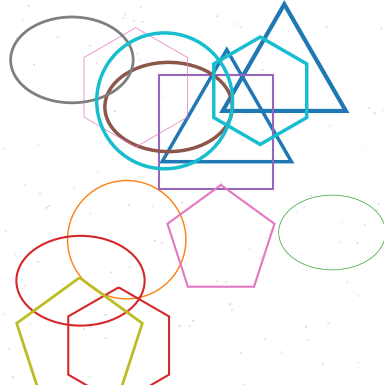[{"shape": "triangle", "thickness": 3, "radius": 0.92, "center": [0.738, 0.804]}, {"shape": "triangle", "thickness": 2.5, "radius": 0.97, "center": [0.589, 0.677]}, {"shape": "circle", "thickness": 1, "radius": 0.77, "center": [0.329, 0.377]}, {"shape": "oval", "thickness": 0.5, "radius": 0.69, "center": [0.863, 0.396]}, {"shape": "hexagon", "thickness": 1.5, "radius": 0.76, "center": [0.308, 0.102]}, {"shape": "oval", "thickness": 1.5, "radius": 0.83, "center": [0.209, 0.271]}, {"shape": "square", "thickness": 1.5, "radius": 0.74, "center": [0.56, 0.657]}, {"shape": "oval", "thickness": 2.5, "radius": 0.83, "center": [0.438, 0.722]}, {"shape": "hexagon", "thickness": 0.5, "radius": 0.78, "center": [0.353, 0.773]}, {"shape": "pentagon", "thickness": 1.5, "radius": 0.73, "center": [0.574, 0.374]}, {"shape": "oval", "thickness": 2, "radius": 0.8, "center": [0.187, 0.844]}, {"shape": "pentagon", "thickness": 2, "radius": 0.86, "center": [0.207, 0.107]}, {"shape": "hexagon", "thickness": 2.5, "radius": 0.7, "center": [0.676, 0.764]}, {"shape": "circle", "thickness": 2.5, "radius": 0.88, "center": [0.428, 0.738]}]